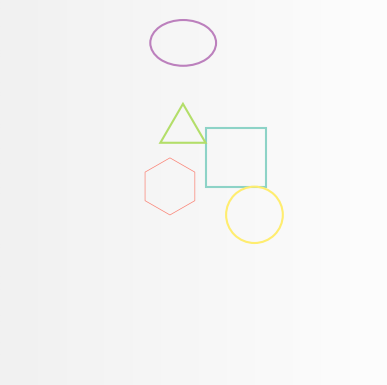[{"shape": "square", "thickness": 1.5, "radius": 0.39, "center": [0.609, 0.59]}, {"shape": "hexagon", "thickness": 0.5, "radius": 0.37, "center": [0.439, 0.516]}, {"shape": "triangle", "thickness": 1.5, "radius": 0.34, "center": [0.472, 0.663]}, {"shape": "oval", "thickness": 1.5, "radius": 0.42, "center": [0.473, 0.889]}, {"shape": "circle", "thickness": 1.5, "radius": 0.37, "center": [0.657, 0.442]}]